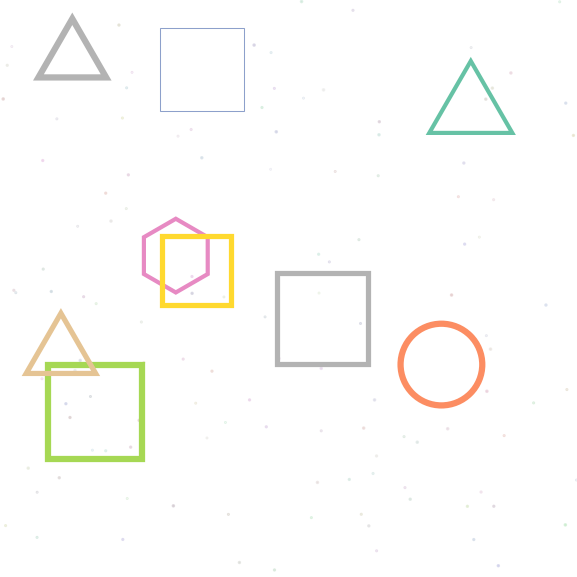[{"shape": "triangle", "thickness": 2, "radius": 0.41, "center": [0.815, 0.81]}, {"shape": "circle", "thickness": 3, "radius": 0.35, "center": [0.764, 0.368]}, {"shape": "square", "thickness": 0.5, "radius": 0.36, "center": [0.35, 0.878]}, {"shape": "hexagon", "thickness": 2, "radius": 0.32, "center": [0.304, 0.557]}, {"shape": "square", "thickness": 3, "radius": 0.41, "center": [0.164, 0.286]}, {"shape": "square", "thickness": 2.5, "radius": 0.3, "center": [0.34, 0.531]}, {"shape": "triangle", "thickness": 2.5, "radius": 0.35, "center": [0.105, 0.387]}, {"shape": "triangle", "thickness": 3, "radius": 0.34, "center": [0.125, 0.899]}, {"shape": "square", "thickness": 2.5, "radius": 0.4, "center": [0.558, 0.448]}]